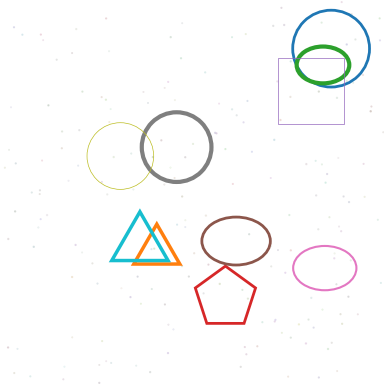[{"shape": "circle", "thickness": 2, "radius": 0.5, "center": [0.86, 0.874]}, {"shape": "triangle", "thickness": 2.5, "radius": 0.35, "center": [0.407, 0.349]}, {"shape": "oval", "thickness": 3, "radius": 0.34, "center": [0.839, 0.831]}, {"shape": "pentagon", "thickness": 2, "radius": 0.41, "center": [0.586, 0.227]}, {"shape": "square", "thickness": 0.5, "radius": 0.43, "center": [0.807, 0.763]}, {"shape": "oval", "thickness": 2, "radius": 0.44, "center": [0.613, 0.374]}, {"shape": "oval", "thickness": 1.5, "radius": 0.41, "center": [0.844, 0.304]}, {"shape": "circle", "thickness": 3, "radius": 0.45, "center": [0.459, 0.618]}, {"shape": "circle", "thickness": 0.5, "radius": 0.43, "center": [0.313, 0.595]}, {"shape": "triangle", "thickness": 2.5, "radius": 0.42, "center": [0.363, 0.365]}]